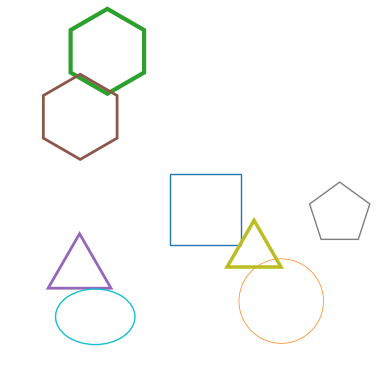[{"shape": "square", "thickness": 1, "radius": 0.46, "center": [0.534, 0.455]}, {"shape": "circle", "thickness": 0.5, "radius": 0.55, "center": [0.73, 0.218]}, {"shape": "hexagon", "thickness": 3, "radius": 0.55, "center": [0.279, 0.867]}, {"shape": "triangle", "thickness": 2, "radius": 0.47, "center": [0.207, 0.299]}, {"shape": "hexagon", "thickness": 2, "radius": 0.55, "center": [0.208, 0.697]}, {"shape": "pentagon", "thickness": 1, "radius": 0.41, "center": [0.882, 0.445]}, {"shape": "triangle", "thickness": 2.5, "radius": 0.4, "center": [0.66, 0.347]}, {"shape": "oval", "thickness": 1, "radius": 0.52, "center": [0.247, 0.177]}]